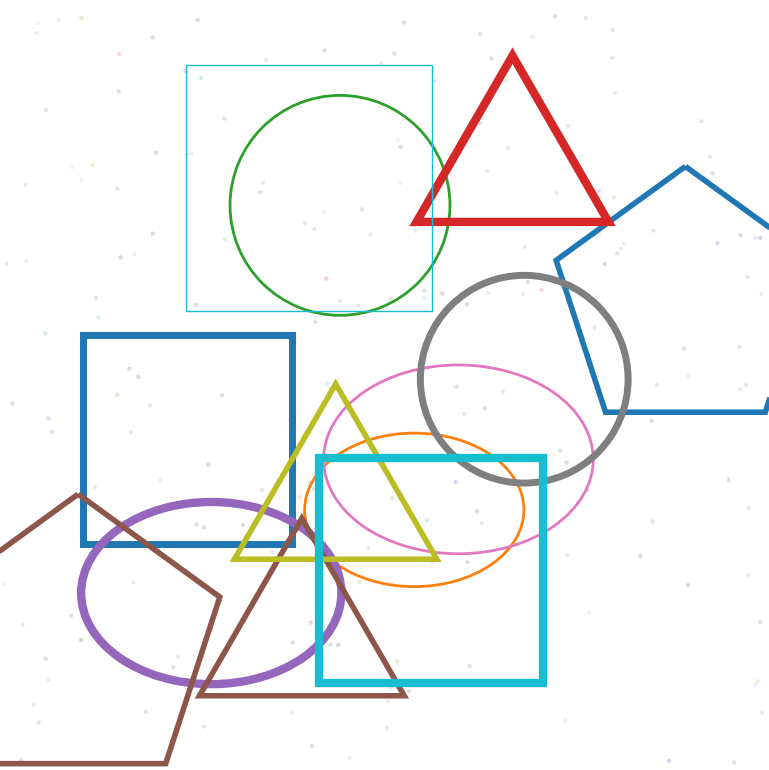[{"shape": "square", "thickness": 2.5, "radius": 0.68, "center": [0.244, 0.429]}, {"shape": "pentagon", "thickness": 2, "radius": 0.88, "center": [0.89, 0.607]}, {"shape": "oval", "thickness": 1, "radius": 0.71, "center": [0.538, 0.338]}, {"shape": "circle", "thickness": 1, "radius": 0.71, "center": [0.442, 0.733]}, {"shape": "triangle", "thickness": 3, "radius": 0.72, "center": [0.666, 0.784]}, {"shape": "oval", "thickness": 3, "radius": 0.85, "center": [0.274, 0.23]}, {"shape": "pentagon", "thickness": 2, "radius": 0.97, "center": [0.101, 0.165]}, {"shape": "triangle", "thickness": 2, "radius": 0.77, "center": [0.392, 0.173]}, {"shape": "oval", "thickness": 1, "radius": 0.88, "center": [0.595, 0.403]}, {"shape": "circle", "thickness": 2.5, "radius": 0.67, "center": [0.681, 0.508]}, {"shape": "triangle", "thickness": 2, "radius": 0.76, "center": [0.436, 0.35]}, {"shape": "square", "thickness": 0.5, "radius": 0.8, "center": [0.401, 0.756]}, {"shape": "square", "thickness": 3, "radius": 0.73, "center": [0.56, 0.259]}]